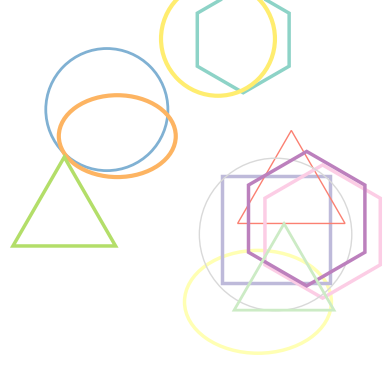[{"shape": "hexagon", "thickness": 2.5, "radius": 0.69, "center": [0.632, 0.897]}, {"shape": "oval", "thickness": 2.5, "radius": 0.95, "center": [0.67, 0.216]}, {"shape": "square", "thickness": 2.5, "radius": 0.7, "center": [0.717, 0.404]}, {"shape": "triangle", "thickness": 1, "radius": 0.81, "center": [0.757, 0.5]}, {"shape": "circle", "thickness": 2, "radius": 0.79, "center": [0.277, 0.715]}, {"shape": "oval", "thickness": 3, "radius": 0.76, "center": [0.305, 0.646]}, {"shape": "triangle", "thickness": 2.5, "radius": 0.77, "center": [0.167, 0.438]}, {"shape": "hexagon", "thickness": 2.5, "radius": 0.86, "center": [0.838, 0.399]}, {"shape": "circle", "thickness": 1, "radius": 0.99, "center": [0.716, 0.391]}, {"shape": "hexagon", "thickness": 2.5, "radius": 0.87, "center": [0.797, 0.432]}, {"shape": "triangle", "thickness": 2, "radius": 0.75, "center": [0.738, 0.269]}, {"shape": "circle", "thickness": 3, "radius": 0.74, "center": [0.566, 0.899]}]